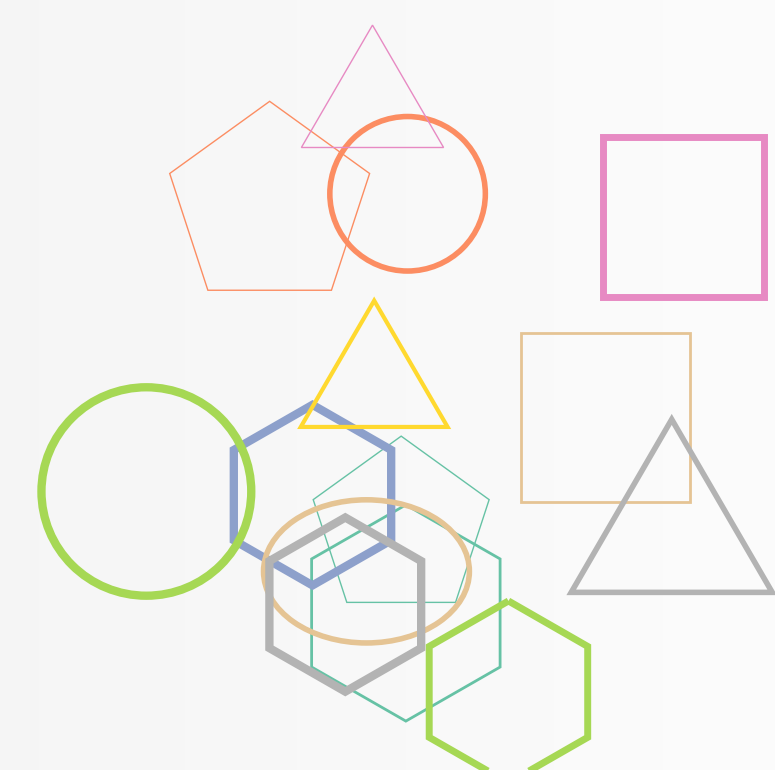[{"shape": "pentagon", "thickness": 0.5, "radius": 0.6, "center": [0.518, 0.314]}, {"shape": "hexagon", "thickness": 1, "radius": 0.7, "center": [0.524, 0.204]}, {"shape": "pentagon", "thickness": 0.5, "radius": 0.68, "center": [0.348, 0.733]}, {"shape": "circle", "thickness": 2, "radius": 0.5, "center": [0.526, 0.748]}, {"shape": "hexagon", "thickness": 3, "radius": 0.59, "center": [0.403, 0.357]}, {"shape": "triangle", "thickness": 0.5, "radius": 0.53, "center": [0.481, 0.861]}, {"shape": "square", "thickness": 2.5, "radius": 0.52, "center": [0.882, 0.718]}, {"shape": "circle", "thickness": 3, "radius": 0.68, "center": [0.189, 0.362]}, {"shape": "hexagon", "thickness": 2.5, "radius": 0.59, "center": [0.656, 0.101]}, {"shape": "triangle", "thickness": 1.5, "radius": 0.55, "center": [0.483, 0.5]}, {"shape": "oval", "thickness": 2, "radius": 0.66, "center": [0.473, 0.258]}, {"shape": "square", "thickness": 1, "radius": 0.55, "center": [0.781, 0.457]}, {"shape": "triangle", "thickness": 2, "radius": 0.75, "center": [0.867, 0.306]}, {"shape": "hexagon", "thickness": 3, "radius": 0.57, "center": [0.446, 0.215]}]